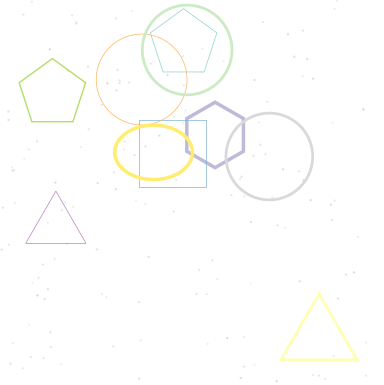[{"shape": "pentagon", "thickness": 0.5, "radius": 0.45, "center": [0.477, 0.887]}, {"shape": "triangle", "thickness": 2, "radius": 0.57, "center": [0.829, 0.122]}, {"shape": "hexagon", "thickness": 2.5, "radius": 0.42, "center": [0.559, 0.649]}, {"shape": "square", "thickness": 0.5, "radius": 0.43, "center": [0.448, 0.602]}, {"shape": "circle", "thickness": 0.5, "radius": 0.59, "center": [0.368, 0.793]}, {"shape": "pentagon", "thickness": 1, "radius": 0.45, "center": [0.136, 0.757]}, {"shape": "circle", "thickness": 2, "radius": 0.56, "center": [0.7, 0.593]}, {"shape": "triangle", "thickness": 0.5, "radius": 0.45, "center": [0.145, 0.413]}, {"shape": "circle", "thickness": 2, "radius": 0.58, "center": [0.486, 0.87]}, {"shape": "oval", "thickness": 2.5, "radius": 0.5, "center": [0.399, 0.604]}]